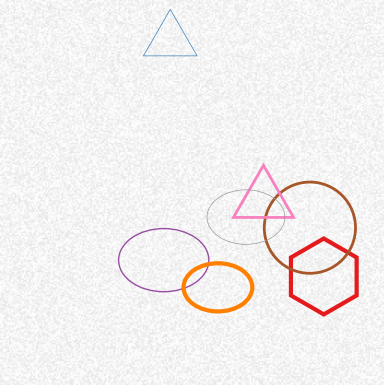[{"shape": "hexagon", "thickness": 3, "radius": 0.49, "center": [0.841, 0.282]}, {"shape": "triangle", "thickness": 0.5, "radius": 0.4, "center": [0.442, 0.895]}, {"shape": "oval", "thickness": 1, "radius": 0.59, "center": [0.425, 0.324]}, {"shape": "oval", "thickness": 3, "radius": 0.45, "center": [0.566, 0.254]}, {"shape": "circle", "thickness": 2, "radius": 0.59, "center": [0.805, 0.409]}, {"shape": "triangle", "thickness": 2, "radius": 0.45, "center": [0.684, 0.48]}, {"shape": "oval", "thickness": 0.5, "radius": 0.51, "center": [0.639, 0.436]}]